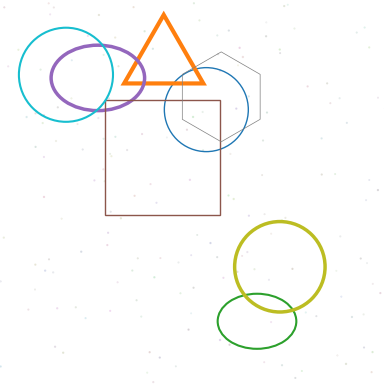[{"shape": "circle", "thickness": 1, "radius": 0.55, "center": [0.536, 0.715]}, {"shape": "triangle", "thickness": 3, "radius": 0.59, "center": [0.425, 0.843]}, {"shape": "oval", "thickness": 1.5, "radius": 0.51, "center": [0.668, 0.166]}, {"shape": "oval", "thickness": 2.5, "radius": 0.61, "center": [0.254, 0.798]}, {"shape": "square", "thickness": 1, "radius": 0.75, "center": [0.423, 0.592]}, {"shape": "hexagon", "thickness": 0.5, "radius": 0.58, "center": [0.575, 0.748]}, {"shape": "circle", "thickness": 2.5, "radius": 0.59, "center": [0.727, 0.307]}, {"shape": "circle", "thickness": 1.5, "radius": 0.61, "center": [0.171, 0.806]}]